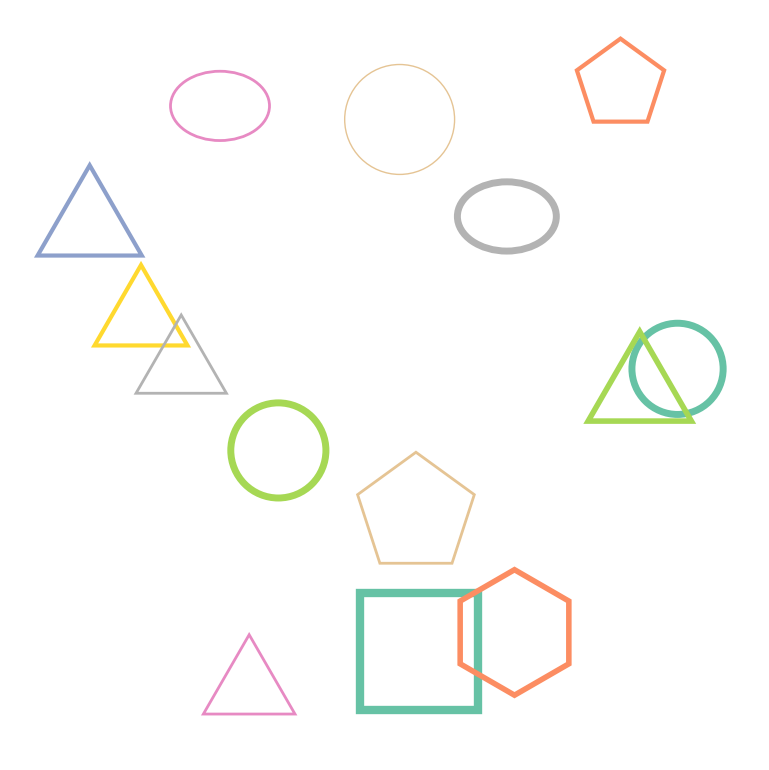[{"shape": "circle", "thickness": 2.5, "radius": 0.3, "center": [0.88, 0.521]}, {"shape": "square", "thickness": 3, "radius": 0.38, "center": [0.544, 0.154]}, {"shape": "pentagon", "thickness": 1.5, "radius": 0.3, "center": [0.806, 0.89]}, {"shape": "hexagon", "thickness": 2, "radius": 0.41, "center": [0.668, 0.179]}, {"shape": "triangle", "thickness": 1.5, "radius": 0.39, "center": [0.116, 0.707]}, {"shape": "oval", "thickness": 1, "radius": 0.32, "center": [0.286, 0.862]}, {"shape": "triangle", "thickness": 1, "radius": 0.34, "center": [0.324, 0.107]}, {"shape": "triangle", "thickness": 2, "radius": 0.39, "center": [0.831, 0.492]}, {"shape": "circle", "thickness": 2.5, "radius": 0.31, "center": [0.362, 0.415]}, {"shape": "triangle", "thickness": 1.5, "radius": 0.35, "center": [0.183, 0.586]}, {"shape": "circle", "thickness": 0.5, "radius": 0.36, "center": [0.519, 0.845]}, {"shape": "pentagon", "thickness": 1, "radius": 0.4, "center": [0.54, 0.333]}, {"shape": "oval", "thickness": 2.5, "radius": 0.32, "center": [0.658, 0.719]}, {"shape": "triangle", "thickness": 1, "radius": 0.34, "center": [0.235, 0.523]}]